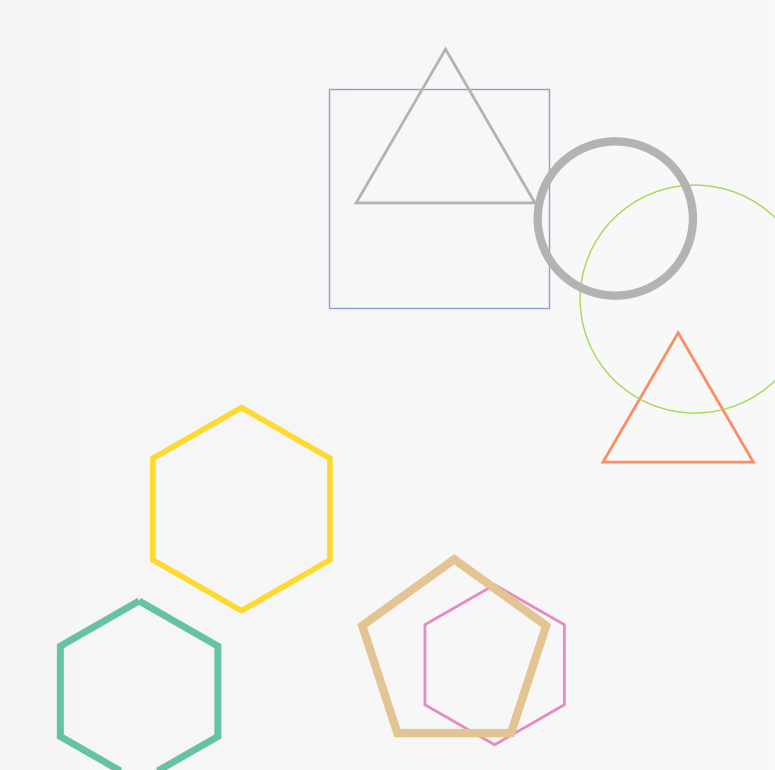[{"shape": "hexagon", "thickness": 2.5, "radius": 0.59, "center": [0.179, 0.102]}, {"shape": "triangle", "thickness": 1, "radius": 0.56, "center": [0.875, 0.456]}, {"shape": "square", "thickness": 0.5, "radius": 0.71, "center": [0.566, 0.743]}, {"shape": "hexagon", "thickness": 1, "radius": 0.52, "center": [0.638, 0.137]}, {"shape": "circle", "thickness": 0.5, "radius": 0.74, "center": [0.897, 0.612]}, {"shape": "hexagon", "thickness": 2, "radius": 0.66, "center": [0.312, 0.339]}, {"shape": "pentagon", "thickness": 3, "radius": 0.62, "center": [0.586, 0.149]}, {"shape": "circle", "thickness": 3, "radius": 0.5, "center": [0.794, 0.716]}, {"shape": "triangle", "thickness": 1, "radius": 0.67, "center": [0.575, 0.803]}]